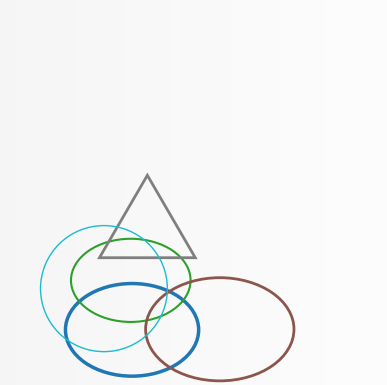[{"shape": "oval", "thickness": 2.5, "radius": 0.86, "center": [0.341, 0.143]}, {"shape": "oval", "thickness": 1.5, "radius": 0.77, "center": [0.337, 0.272]}, {"shape": "oval", "thickness": 2, "radius": 0.96, "center": [0.567, 0.145]}, {"shape": "triangle", "thickness": 2, "radius": 0.71, "center": [0.38, 0.402]}, {"shape": "circle", "thickness": 1, "radius": 0.82, "center": [0.268, 0.25]}]